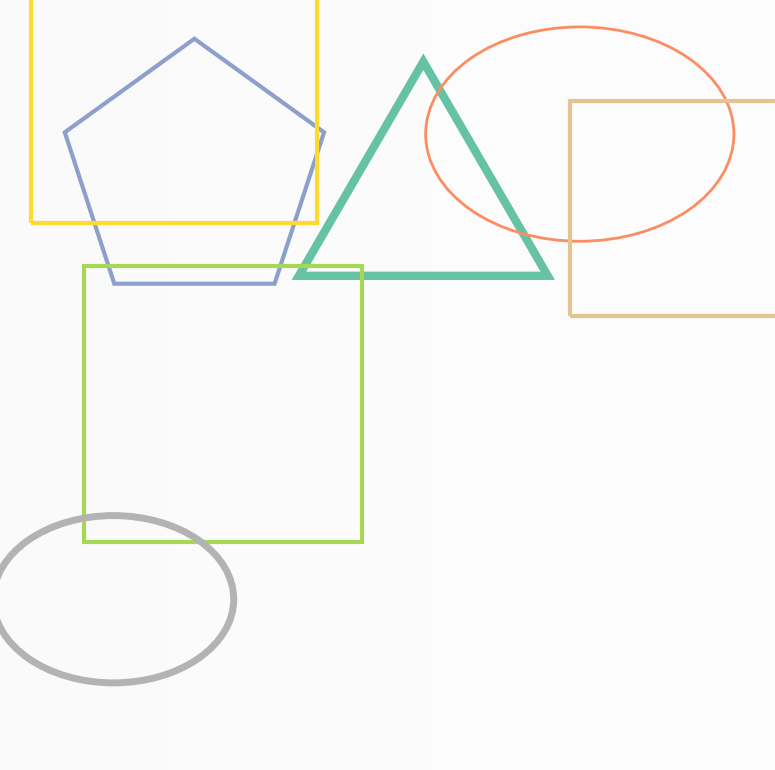[{"shape": "triangle", "thickness": 3, "radius": 0.93, "center": [0.546, 0.735]}, {"shape": "oval", "thickness": 1, "radius": 0.99, "center": [0.748, 0.826]}, {"shape": "pentagon", "thickness": 1.5, "radius": 0.88, "center": [0.251, 0.774]}, {"shape": "square", "thickness": 1.5, "radius": 0.9, "center": [0.288, 0.476]}, {"shape": "square", "thickness": 1.5, "radius": 0.92, "center": [0.225, 0.895]}, {"shape": "square", "thickness": 1.5, "radius": 0.7, "center": [0.876, 0.729]}, {"shape": "oval", "thickness": 2.5, "radius": 0.78, "center": [0.146, 0.222]}]